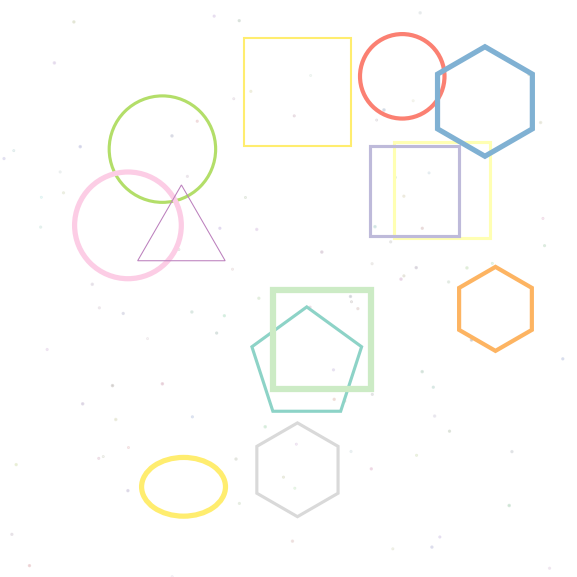[{"shape": "pentagon", "thickness": 1.5, "radius": 0.5, "center": [0.531, 0.368]}, {"shape": "square", "thickness": 1.5, "radius": 0.41, "center": [0.766, 0.67]}, {"shape": "square", "thickness": 1.5, "radius": 0.39, "center": [0.718, 0.668]}, {"shape": "circle", "thickness": 2, "radius": 0.37, "center": [0.697, 0.867]}, {"shape": "hexagon", "thickness": 2.5, "radius": 0.47, "center": [0.84, 0.823]}, {"shape": "hexagon", "thickness": 2, "radius": 0.36, "center": [0.858, 0.464]}, {"shape": "circle", "thickness": 1.5, "radius": 0.46, "center": [0.281, 0.741]}, {"shape": "circle", "thickness": 2.5, "radius": 0.46, "center": [0.222, 0.609]}, {"shape": "hexagon", "thickness": 1.5, "radius": 0.41, "center": [0.515, 0.186]}, {"shape": "triangle", "thickness": 0.5, "radius": 0.44, "center": [0.314, 0.591]}, {"shape": "square", "thickness": 3, "radius": 0.43, "center": [0.557, 0.411]}, {"shape": "oval", "thickness": 2.5, "radius": 0.36, "center": [0.318, 0.156]}, {"shape": "square", "thickness": 1, "radius": 0.47, "center": [0.515, 0.84]}]